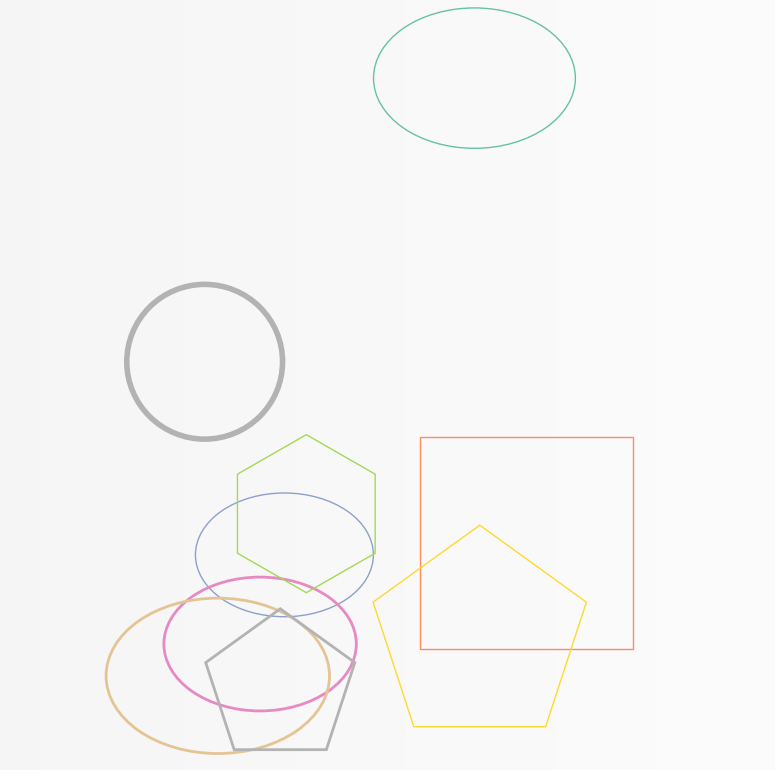[{"shape": "oval", "thickness": 0.5, "radius": 0.65, "center": [0.612, 0.899]}, {"shape": "square", "thickness": 0.5, "radius": 0.69, "center": [0.679, 0.295]}, {"shape": "oval", "thickness": 0.5, "radius": 0.57, "center": [0.367, 0.279]}, {"shape": "oval", "thickness": 1, "radius": 0.62, "center": [0.336, 0.164]}, {"shape": "hexagon", "thickness": 0.5, "radius": 0.51, "center": [0.395, 0.333]}, {"shape": "pentagon", "thickness": 0.5, "radius": 0.72, "center": [0.619, 0.173]}, {"shape": "oval", "thickness": 1, "radius": 0.72, "center": [0.281, 0.122]}, {"shape": "pentagon", "thickness": 1, "radius": 0.51, "center": [0.362, 0.108]}, {"shape": "circle", "thickness": 2, "radius": 0.5, "center": [0.264, 0.53]}]